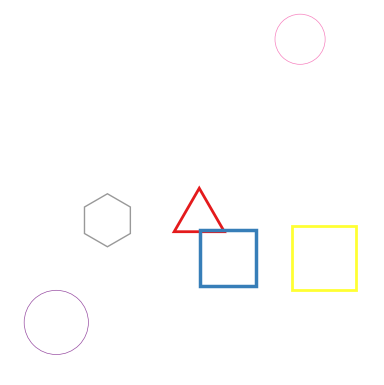[{"shape": "triangle", "thickness": 2, "radius": 0.38, "center": [0.518, 0.436]}, {"shape": "square", "thickness": 2.5, "radius": 0.36, "center": [0.592, 0.329]}, {"shape": "circle", "thickness": 0.5, "radius": 0.42, "center": [0.146, 0.163]}, {"shape": "square", "thickness": 2, "radius": 0.41, "center": [0.842, 0.33]}, {"shape": "circle", "thickness": 0.5, "radius": 0.33, "center": [0.779, 0.898]}, {"shape": "hexagon", "thickness": 1, "radius": 0.34, "center": [0.279, 0.428]}]